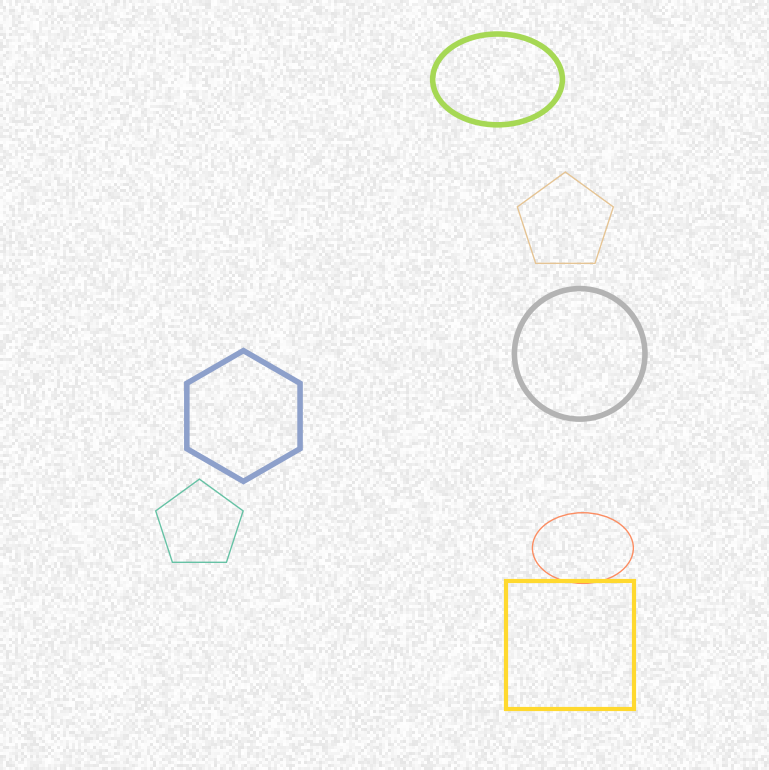[{"shape": "pentagon", "thickness": 0.5, "radius": 0.3, "center": [0.259, 0.318]}, {"shape": "oval", "thickness": 0.5, "radius": 0.33, "center": [0.757, 0.288]}, {"shape": "hexagon", "thickness": 2, "radius": 0.42, "center": [0.316, 0.46]}, {"shape": "oval", "thickness": 2, "radius": 0.42, "center": [0.646, 0.897]}, {"shape": "square", "thickness": 1.5, "radius": 0.41, "center": [0.74, 0.163]}, {"shape": "pentagon", "thickness": 0.5, "radius": 0.33, "center": [0.734, 0.711]}, {"shape": "circle", "thickness": 2, "radius": 0.42, "center": [0.753, 0.54]}]